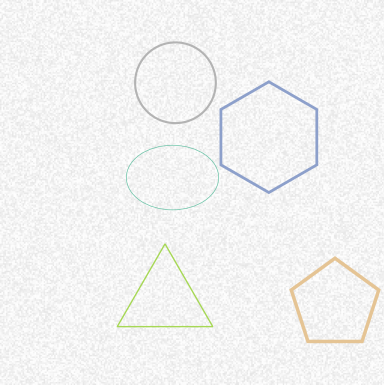[{"shape": "oval", "thickness": 0.5, "radius": 0.6, "center": [0.448, 0.539]}, {"shape": "hexagon", "thickness": 2, "radius": 0.72, "center": [0.698, 0.644]}, {"shape": "triangle", "thickness": 1, "radius": 0.72, "center": [0.429, 0.223]}, {"shape": "pentagon", "thickness": 2.5, "radius": 0.6, "center": [0.87, 0.21]}, {"shape": "circle", "thickness": 1.5, "radius": 0.52, "center": [0.456, 0.785]}]